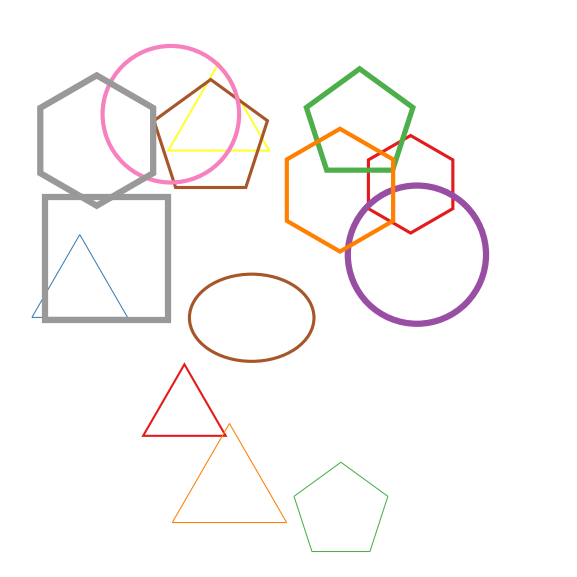[{"shape": "hexagon", "thickness": 1.5, "radius": 0.42, "center": [0.711, 0.68]}, {"shape": "triangle", "thickness": 1, "radius": 0.41, "center": [0.319, 0.286]}, {"shape": "triangle", "thickness": 0.5, "radius": 0.48, "center": [0.138, 0.497]}, {"shape": "pentagon", "thickness": 0.5, "radius": 0.43, "center": [0.59, 0.113]}, {"shape": "pentagon", "thickness": 2.5, "radius": 0.49, "center": [0.623, 0.783]}, {"shape": "circle", "thickness": 3, "radius": 0.6, "center": [0.722, 0.558]}, {"shape": "triangle", "thickness": 0.5, "radius": 0.57, "center": [0.397, 0.151]}, {"shape": "hexagon", "thickness": 2, "radius": 0.53, "center": [0.589, 0.67]}, {"shape": "triangle", "thickness": 1, "radius": 0.5, "center": [0.379, 0.789]}, {"shape": "oval", "thickness": 1.5, "radius": 0.54, "center": [0.436, 0.449]}, {"shape": "pentagon", "thickness": 1.5, "radius": 0.52, "center": [0.365, 0.758]}, {"shape": "circle", "thickness": 2, "radius": 0.59, "center": [0.296, 0.801]}, {"shape": "hexagon", "thickness": 3, "radius": 0.56, "center": [0.167, 0.756]}, {"shape": "square", "thickness": 3, "radius": 0.53, "center": [0.185, 0.552]}]